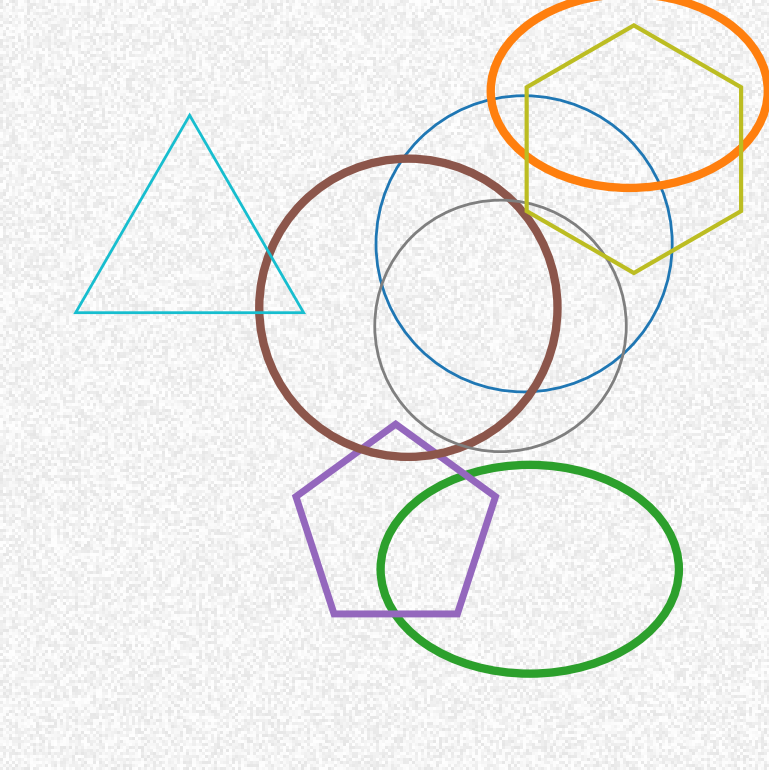[{"shape": "circle", "thickness": 1, "radius": 0.96, "center": [0.681, 0.683]}, {"shape": "oval", "thickness": 3, "radius": 0.9, "center": [0.817, 0.882]}, {"shape": "oval", "thickness": 3, "radius": 0.97, "center": [0.688, 0.261]}, {"shape": "pentagon", "thickness": 2.5, "radius": 0.68, "center": [0.514, 0.313]}, {"shape": "circle", "thickness": 3, "radius": 0.97, "center": [0.53, 0.6]}, {"shape": "circle", "thickness": 1, "radius": 0.82, "center": [0.65, 0.577]}, {"shape": "hexagon", "thickness": 1.5, "radius": 0.8, "center": [0.823, 0.806]}, {"shape": "triangle", "thickness": 1, "radius": 0.85, "center": [0.246, 0.679]}]